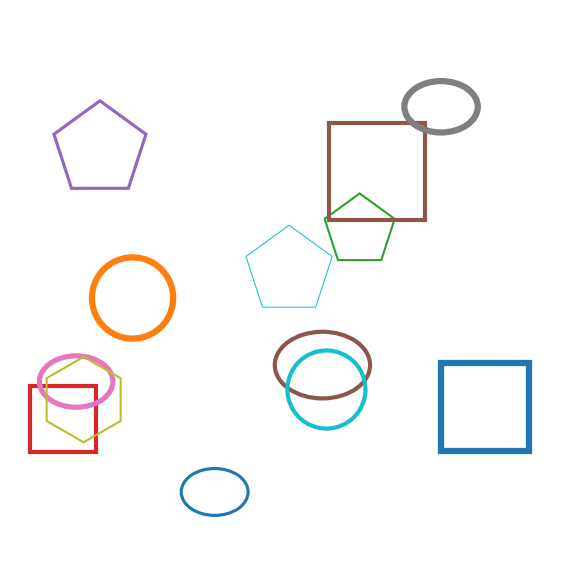[{"shape": "square", "thickness": 3, "radius": 0.38, "center": [0.84, 0.295]}, {"shape": "oval", "thickness": 1.5, "radius": 0.29, "center": [0.372, 0.147]}, {"shape": "circle", "thickness": 3, "radius": 0.35, "center": [0.23, 0.483]}, {"shape": "pentagon", "thickness": 1, "radius": 0.32, "center": [0.623, 0.6]}, {"shape": "square", "thickness": 2, "radius": 0.29, "center": [0.109, 0.274]}, {"shape": "pentagon", "thickness": 1.5, "radius": 0.42, "center": [0.173, 0.741]}, {"shape": "oval", "thickness": 2, "radius": 0.41, "center": [0.558, 0.367]}, {"shape": "square", "thickness": 2, "radius": 0.42, "center": [0.653, 0.702]}, {"shape": "oval", "thickness": 2.5, "radius": 0.32, "center": [0.132, 0.338]}, {"shape": "oval", "thickness": 3, "radius": 0.32, "center": [0.764, 0.814]}, {"shape": "hexagon", "thickness": 1, "radius": 0.37, "center": [0.145, 0.307]}, {"shape": "circle", "thickness": 2, "radius": 0.34, "center": [0.565, 0.325]}, {"shape": "pentagon", "thickness": 0.5, "radius": 0.39, "center": [0.501, 0.531]}]